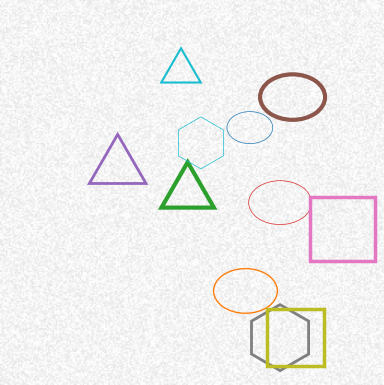[{"shape": "oval", "thickness": 0.5, "radius": 0.3, "center": [0.649, 0.669]}, {"shape": "oval", "thickness": 1, "radius": 0.41, "center": [0.638, 0.244]}, {"shape": "triangle", "thickness": 3, "radius": 0.39, "center": [0.488, 0.5]}, {"shape": "oval", "thickness": 0.5, "radius": 0.41, "center": [0.727, 0.474]}, {"shape": "triangle", "thickness": 2, "radius": 0.42, "center": [0.306, 0.566]}, {"shape": "oval", "thickness": 3, "radius": 0.42, "center": [0.76, 0.748]}, {"shape": "square", "thickness": 2.5, "radius": 0.42, "center": [0.89, 0.405]}, {"shape": "hexagon", "thickness": 2, "radius": 0.43, "center": [0.727, 0.123]}, {"shape": "square", "thickness": 2.5, "radius": 0.37, "center": [0.767, 0.122]}, {"shape": "hexagon", "thickness": 0.5, "radius": 0.34, "center": [0.522, 0.629]}, {"shape": "triangle", "thickness": 1.5, "radius": 0.3, "center": [0.47, 0.815]}]